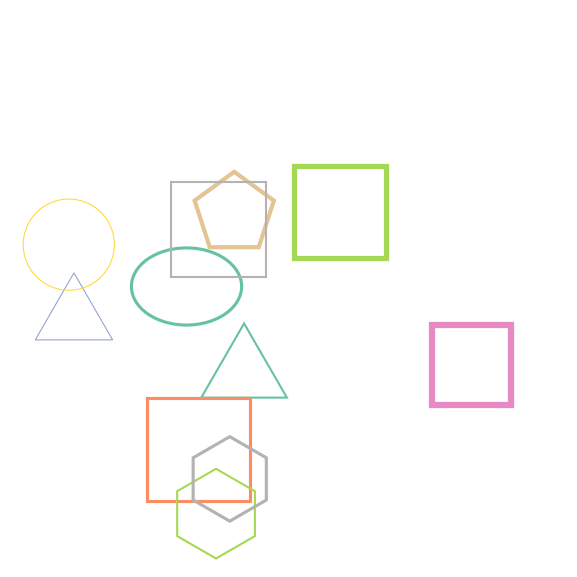[{"shape": "oval", "thickness": 1.5, "radius": 0.48, "center": [0.323, 0.503]}, {"shape": "triangle", "thickness": 1, "radius": 0.43, "center": [0.423, 0.353]}, {"shape": "square", "thickness": 1.5, "radius": 0.45, "center": [0.344, 0.221]}, {"shape": "triangle", "thickness": 0.5, "radius": 0.39, "center": [0.128, 0.449]}, {"shape": "square", "thickness": 3, "radius": 0.35, "center": [0.816, 0.367]}, {"shape": "hexagon", "thickness": 1, "radius": 0.39, "center": [0.374, 0.11]}, {"shape": "square", "thickness": 2.5, "radius": 0.4, "center": [0.588, 0.632]}, {"shape": "circle", "thickness": 0.5, "radius": 0.39, "center": [0.119, 0.576]}, {"shape": "pentagon", "thickness": 2, "radius": 0.36, "center": [0.406, 0.629]}, {"shape": "square", "thickness": 1, "radius": 0.41, "center": [0.378, 0.602]}, {"shape": "hexagon", "thickness": 1.5, "radius": 0.37, "center": [0.398, 0.17]}]